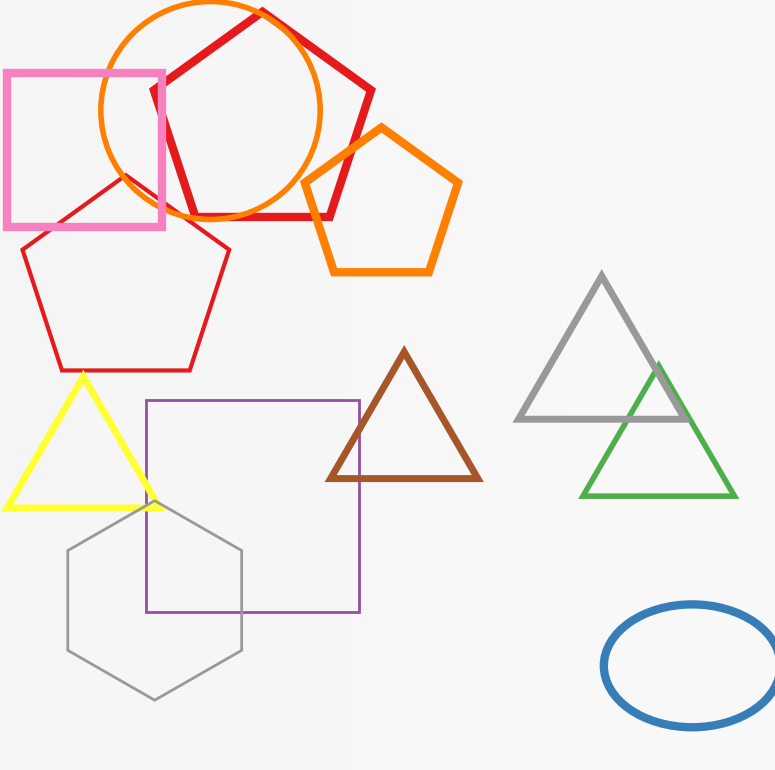[{"shape": "pentagon", "thickness": 3, "radius": 0.74, "center": [0.339, 0.837]}, {"shape": "pentagon", "thickness": 1.5, "radius": 0.7, "center": [0.162, 0.632]}, {"shape": "oval", "thickness": 3, "radius": 0.57, "center": [0.893, 0.135]}, {"shape": "triangle", "thickness": 2, "radius": 0.56, "center": [0.85, 0.412]}, {"shape": "square", "thickness": 1, "radius": 0.69, "center": [0.326, 0.343]}, {"shape": "pentagon", "thickness": 3, "radius": 0.52, "center": [0.492, 0.731]}, {"shape": "circle", "thickness": 2, "radius": 0.71, "center": [0.272, 0.856]}, {"shape": "triangle", "thickness": 2.5, "radius": 0.57, "center": [0.108, 0.397]}, {"shape": "triangle", "thickness": 2.5, "radius": 0.55, "center": [0.522, 0.433]}, {"shape": "square", "thickness": 3, "radius": 0.5, "center": [0.109, 0.805]}, {"shape": "triangle", "thickness": 2.5, "radius": 0.62, "center": [0.776, 0.518]}, {"shape": "hexagon", "thickness": 1, "radius": 0.65, "center": [0.2, 0.22]}]